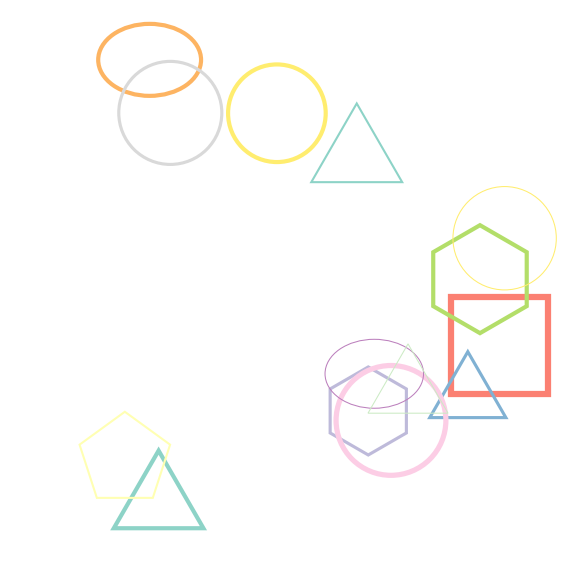[{"shape": "triangle", "thickness": 1, "radius": 0.45, "center": [0.618, 0.729]}, {"shape": "triangle", "thickness": 2, "radius": 0.45, "center": [0.275, 0.129]}, {"shape": "pentagon", "thickness": 1, "radius": 0.41, "center": [0.216, 0.204]}, {"shape": "hexagon", "thickness": 1.5, "radius": 0.38, "center": [0.638, 0.288]}, {"shape": "square", "thickness": 3, "radius": 0.42, "center": [0.864, 0.401]}, {"shape": "triangle", "thickness": 1.5, "radius": 0.38, "center": [0.81, 0.314]}, {"shape": "oval", "thickness": 2, "radius": 0.45, "center": [0.259, 0.895]}, {"shape": "hexagon", "thickness": 2, "radius": 0.47, "center": [0.831, 0.516]}, {"shape": "circle", "thickness": 2.5, "radius": 0.48, "center": [0.677, 0.271]}, {"shape": "circle", "thickness": 1.5, "radius": 0.45, "center": [0.295, 0.804]}, {"shape": "oval", "thickness": 0.5, "radius": 0.43, "center": [0.648, 0.352]}, {"shape": "triangle", "thickness": 0.5, "radius": 0.4, "center": [0.707, 0.324]}, {"shape": "circle", "thickness": 2, "radius": 0.42, "center": [0.479, 0.803]}, {"shape": "circle", "thickness": 0.5, "radius": 0.45, "center": [0.874, 0.587]}]